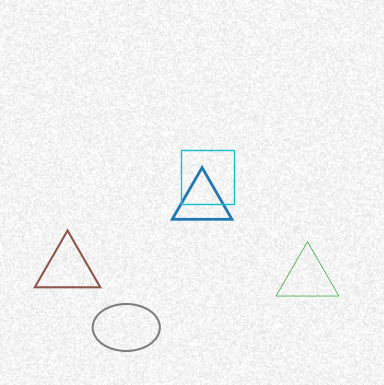[{"shape": "triangle", "thickness": 2, "radius": 0.45, "center": [0.525, 0.475]}, {"shape": "triangle", "thickness": 0.5, "radius": 0.47, "center": [0.799, 0.278]}, {"shape": "triangle", "thickness": 1.5, "radius": 0.49, "center": [0.175, 0.303]}, {"shape": "oval", "thickness": 1.5, "radius": 0.44, "center": [0.328, 0.149]}, {"shape": "square", "thickness": 1, "radius": 0.35, "center": [0.539, 0.54]}]